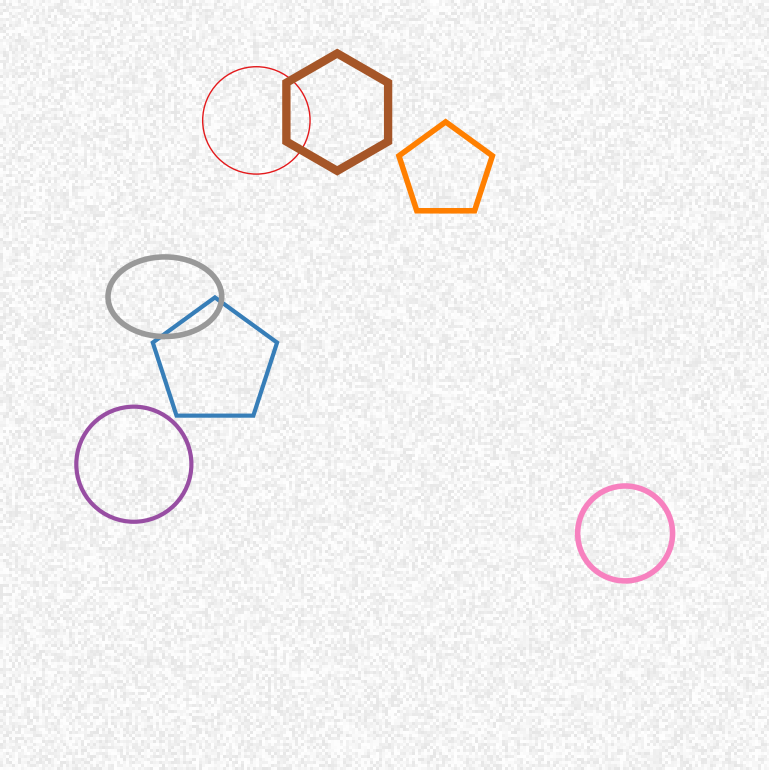[{"shape": "circle", "thickness": 0.5, "radius": 0.35, "center": [0.333, 0.844]}, {"shape": "pentagon", "thickness": 1.5, "radius": 0.42, "center": [0.279, 0.529]}, {"shape": "circle", "thickness": 1.5, "radius": 0.37, "center": [0.174, 0.397]}, {"shape": "pentagon", "thickness": 2, "radius": 0.32, "center": [0.579, 0.778]}, {"shape": "hexagon", "thickness": 3, "radius": 0.38, "center": [0.438, 0.854]}, {"shape": "circle", "thickness": 2, "radius": 0.31, "center": [0.812, 0.307]}, {"shape": "oval", "thickness": 2, "radius": 0.37, "center": [0.214, 0.615]}]